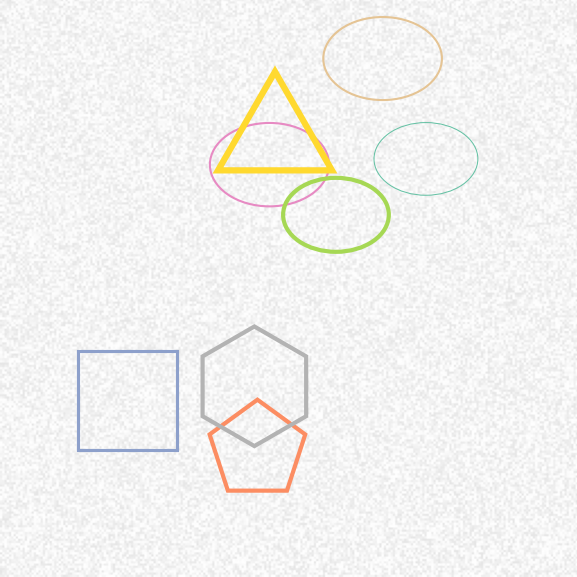[{"shape": "oval", "thickness": 0.5, "radius": 0.45, "center": [0.738, 0.724]}, {"shape": "pentagon", "thickness": 2, "radius": 0.44, "center": [0.446, 0.22]}, {"shape": "square", "thickness": 1.5, "radius": 0.43, "center": [0.221, 0.305]}, {"shape": "oval", "thickness": 1, "radius": 0.52, "center": [0.467, 0.714]}, {"shape": "oval", "thickness": 2, "radius": 0.46, "center": [0.582, 0.627]}, {"shape": "triangle", "thickness": 3, "radius": 0.57, "center": [0.476, 0.761]}, {"shape": "oval", "thickness": 1, "radius": 0.51, "center": [0.663, 0.898]}, {"shape": "hexagon", "thickness": 2, "radius": 0.52, "center": [0.44, 0.33]}]